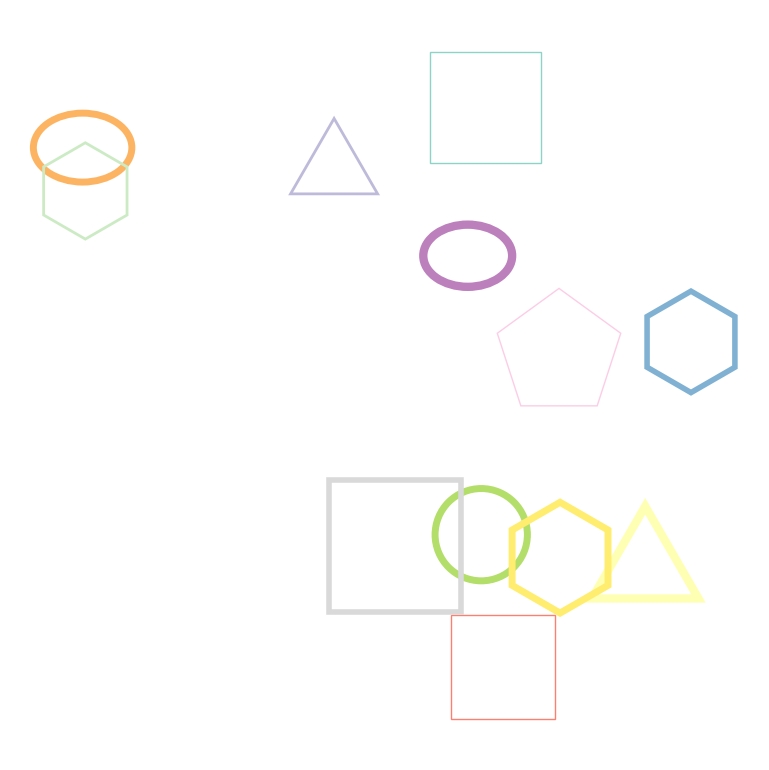[{"shape": "square", "thickness": 0.5, "radius": 0.36, "center": [0.631, 0.861]}, {"shape": "triangle", "thickness": 3, "radius": 0.4, "center": [0.838, 0.263]}, {"shape": "triangle", "thickness": 1, "radius": 0.33, "center": [0.434, 0.781]}, {"shape": "square", "thickness": 0.5, "radius": 0.34, "center": [0.653, 0.134]}, {"shape": "hexagon", "thickness": 2, "radius": 0.33, "center": [0.897, 0.556]}, {"shape": "oval", "thickness": 2.5, "radius": 0.32, "center": [0.107, 0.808]}, {"shape": "circle", "thickness": 2.5, "radius": 0.3, "center": [0.625, 0.306]}, {"shape": "pentagon", "thickness": 0.5, "radius": 0.42, "center": [0.726, 0.541]}, {"shape": "square", "thickness": 2, "radius": 0.43, "center": [0.514, 0.291]}, {"shape": "oval", "thickness": 3, "radius": 0.29, "center": [0.607, 0.668]}, {"shape": "hexagon", "thickness": 1, "radius": 0.31, "center": [0.111, 0.752]}, {"shape": "hexagon", "thickness": 2.5, "radius": 0.36, "center": [0.727, 0.276]}]